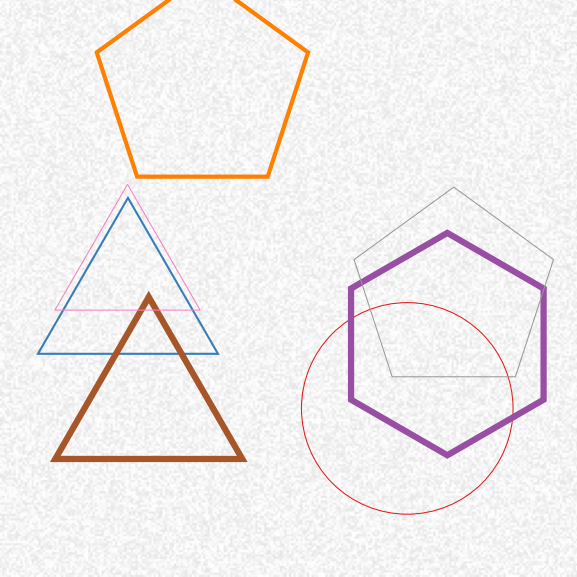[{"shape": "circle", "thickness": 0.5, "radius": 0.92, "center": [0.705, 0.292]}, {"shape": "triangle", "thickness": 1, "radius": 0.9, "center": [0.222, 0.476]}, {"shape": "hexagon", "thickness": 3, "radius": 0.96, "center": [0.775, 0.403]}, {"shape": "pentagon", "thickness": 2, "radius": 0.96, "center": [0.35, 0.849]}, {"shape": "triangle", "thickness": 3, "radius": 0.93, "center": [0.258, 0.298]}, {"shape": "triangle", "thickness": 0.5, "radius": 0.73, "center": [0.221, 0.535]}, {"shape": "pentagon", "thickness": 0.5, "radius": 0.91, "center": [0.786, 0.494]}]